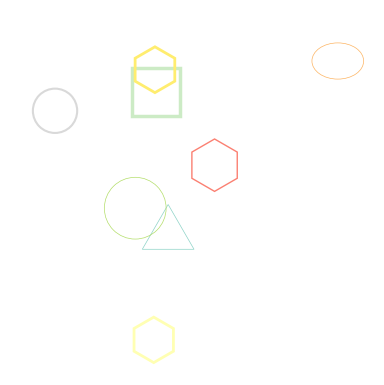[{"shape": "triangle", "thickness": 0.5, "radius": 0.39, "center": [0.437, 0.391]}, {"shape": "hexagon", "thickness": 2, "radius": 0.3, "center": [0.399, 0.117]}, {"shape": "hexagon", "thickness": 1, "radius": 0.34, "center": [0.557, 0.571]}, {"shape": "oval", "thickness": 0.5, "radius": 0.34, "center": [0.877, 0.842]}, {"shape": "circle", "thickness": 0.5, "radius": 0.4, "center": [0.351, 0.459]}, {"shape": "circle", "thickness": 1.5, "radius": 0.29, "center": [0.143, 0.712]}, {"shape": "square", "thickness": 2.5, "radius": 0.31, "center": [0.405, 0.761]}, {"shape": "hexagon", "thickness": 2, "radius": 0.3, "center": [0.402, 0.819]}]